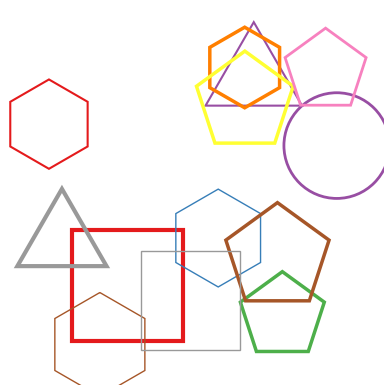[{"shape": "square", "thickness": 3, "radius": 0.72, "center": [0.331, 0.258]}, {"shape": "hexagon", "thickness": 1.5, "radius": 0.58, "center": [0.127, 0.678]}, {"shape": "hexagon", "thickness": 1, "radius": 0.64, "center": [0.567, 0.382]}, {"shape": "pentagon", "thickness": 2.5, "radius": 0.57, "center": [0.733, 0.18]}, {"shape": "circle", "thickness": 2, "radius": 0.69, "center": [0.875, 0.622]}, {"shape": "triangle", "thickness": 1.5, "radius": 0.72, "center": [0.659, 0.798]}, {"shape": "hexagon", "thickness": 2.5, "radius": 0.52, "center": [0.636, 0.825]}, {"shape": "pentagon", "thickness": 2.5, "radius": 0.66, "center": [0.636, 0.735]}, {"shape": "pentagon", "thickness": 2.5, "radius": 0.7, "center": [0.721, 0.333]}, {"shape": "hexagon", "thickness": 1, "radius": 0.67, "center": [0.259, 0.105]}, {"shape": "pentagon", "thickness": 2, "radius": 0.55, "center": [0.846, 0.816]}, {"shape": "triangle", "thickness": 3, "radius": 0.67, "center": [0.161, 0.376]}, {"shape": "square", "thickness": 1, "radius": 0.64, "center": [0.495, 0.219]}]